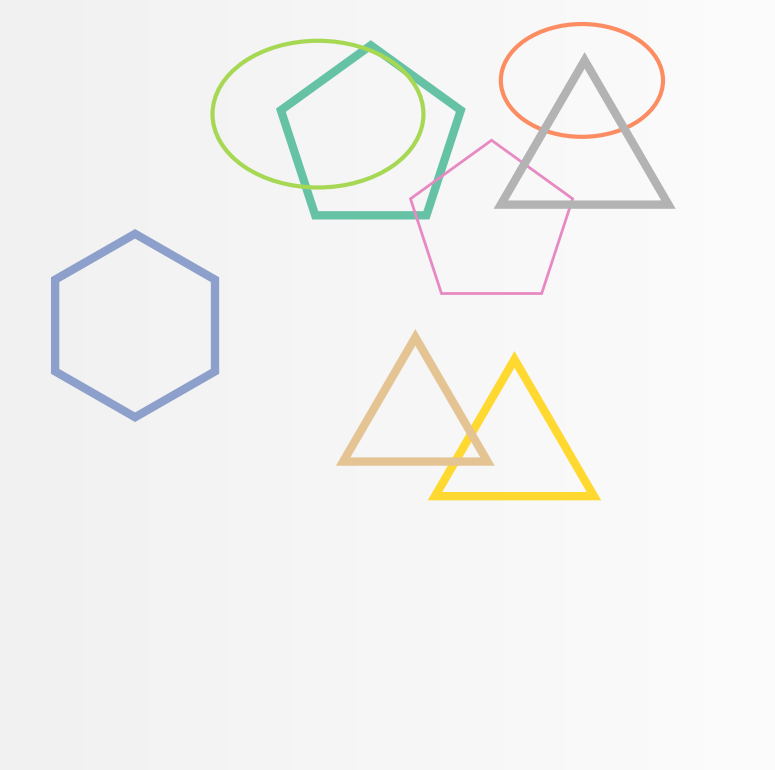[{"shape": "pentagon", "thickness": 3, "radius": 0.61, "center": [0.478, 0.819]}, {"shape": "oval", "thickness": 1.5, "radius": 0.52, "center": [0.751, 0.896]}, {"shape": "hexagon", "thickness": 3, "radius": 0.6, "center": [0.174, 0.577]}, {"shape": "pentagon", "thickness": 1, "radius": 0.55, "center": [0.634, 0.708]}, {"shape": "oval", "thickness": 1.5, "radius": 0.68, "center": [0.41, 0.852]}, {"shape": "triangle", "thickness": 3, "radius": 0.59, "center": [0.664, 0.415]}, {"shape": "triangle", "thickness": 3, "radius": 0.54, "center": [0.536, 0.454]}, {"shape": "triangle", "thickness": 3, "radius": 0.62, "center": [0.754, 0.797]}]